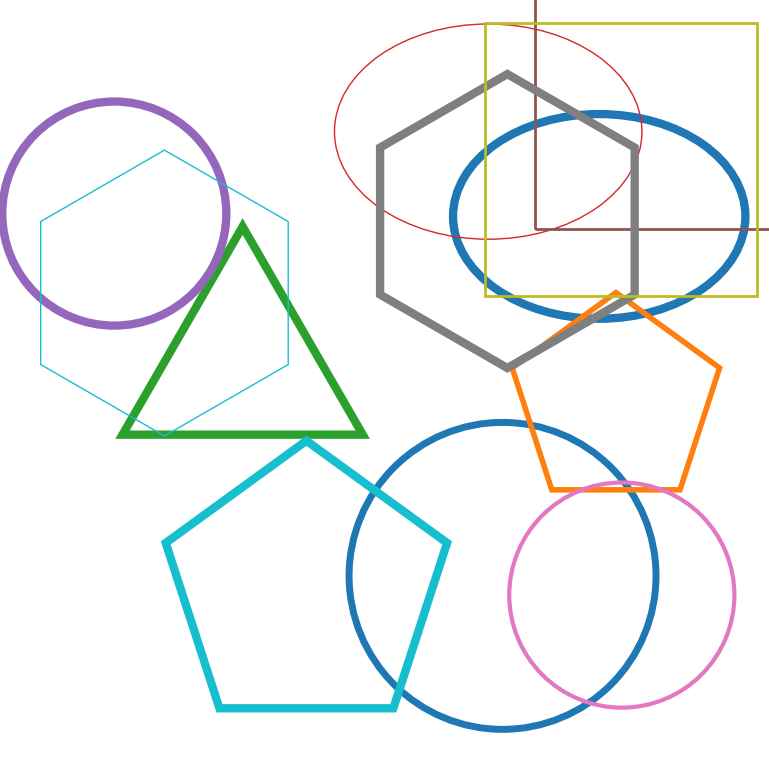[{"shape": "oval", "thickness": 3, "radius": 0.95, "center": [0.778, 0.719]}, {"shape": "circle", "thickness": 2.5, "radius": 1.0, "center": [0.653, 0.252]}, {"shape": "pentagon", "thickness": 2, "radius": 0.71, "center": [0.8, 0.478]}, {"shape": "triangle", "thickness": 3, "radius": 0.9, "center": [0.315, 0.526]}, {"shape": "oval", "thickness": 0.5, "radius": 1.0, "center": [0.634, 0.829]}, {"shape": "circle", "thickness": 3, "radius": 0.73, "center": [0.148, 0.723]}, {"shape": "square", "thickness": 1, "radius": 0.78, "center": [0.852, 0.859]}, {"shape": "circle", "thickness": 1.5, "radius": 0.73, "center": [0.808, 0.227]}, {"shape": "hexagon", "thickness": 3, "radius": 0.95, "center": [0.659, 0.713]}, {"shape": "square", "thickness": 1, "radius": 0.88, "center": [0.807, 0.793]}, {"shape": "hexagon", "thickness": 0.5, "radius": 0.93, "center": [0.214, 0.619]}, {"shape": "pentagon", "thickness": 3, "radius": 0.96, "center": [0.398, 0.236]}]